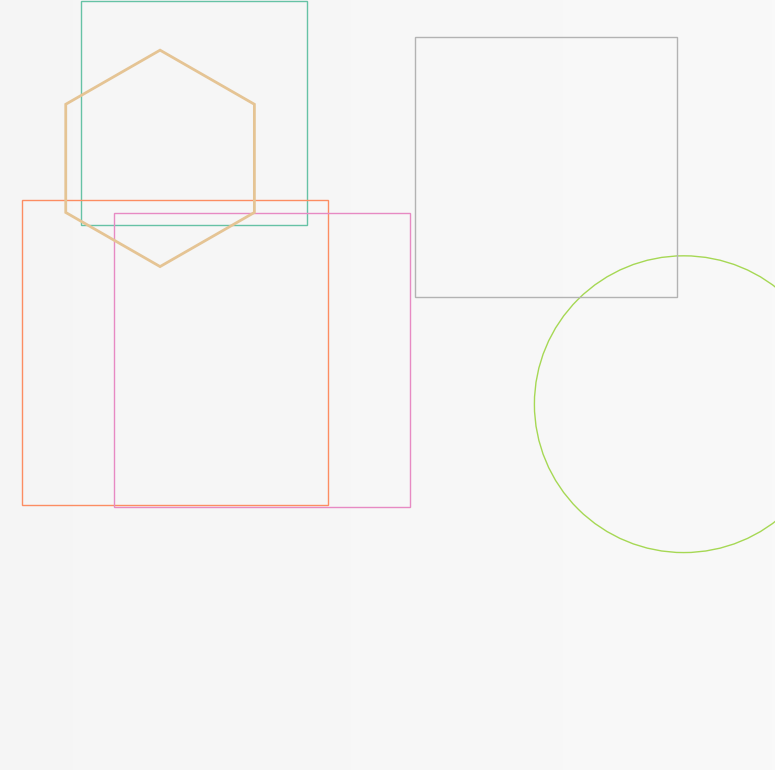[{"shape": "square", "thickness": 0.5, "radius": 0.73, "center": [0.25, 0.853]}, {"shape": "square", "thickness": 0.5, "radius": 0.99, "center": [0.226, 0.542]}, {"shape": "square", "thickness": 0.5, "radius": 0.96, "center": [0.338, 0.533]}, {"shape": "circle", "thickness": 0.5, "radius": 0.96, "center": [0.882, 0.475]}, {"shape": "hexagon", "thickness": 1, "radius": 0.7, "center": [0.207, 0.794]}, {"shape": "square", "thickness": 0.5, "radius": 0.84, "center": [0.705, 0.783]}]